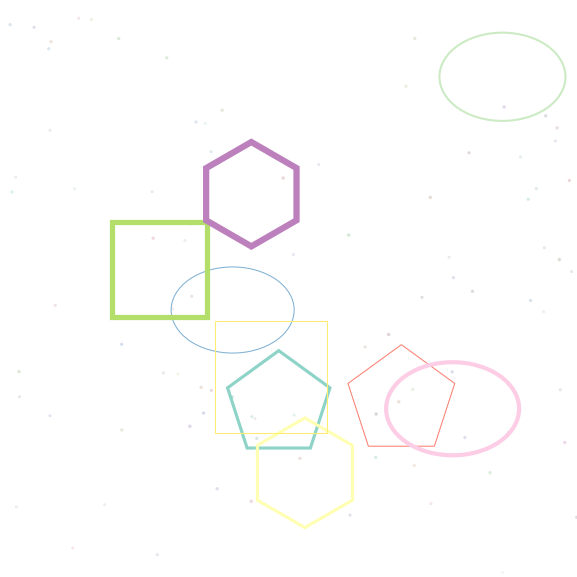[{"shape": "pentagon", "thickness": 1.5, "radius": 0.47, "center": [0.483, 0.299]}, {"shape": "hexagon", "thickness": 1.5, "radius": 0.47, "center": [0.528, 0.18]}, {"shape": "pentagon", "thickness": 0.5, "radius": 0.49, "center": [0.695, 0.305]}, {"shape": "oval", "thickness": 0.5, "radius": 0.53, "center": [0.403, 0.462]}, {"shape": "square", "thickness": 2.5, "radius": 0.41, "center": [0.276, 0.532]}, {"shape": "oval", "thickness": 2, "radius": 0.58, "center": [0.784, 0.291]}, {"shape": "hexagon", "thickness": 3, "radius": 0.45, "center": [0.435, 0.663]}, {"shape": "oval", "thickness": 1, "radius": 0.55, "center": [0.87, 0.866]}, {"shape": "square", "thickness": 0.5, "radius": 0.48, "center": [0.469, 0.346]}]